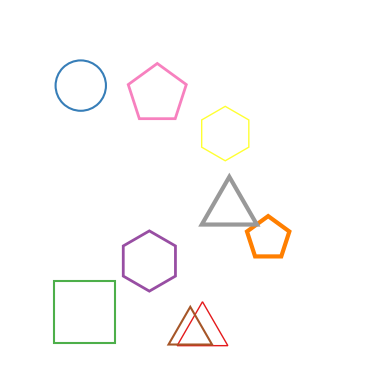[{"shape": "triangle", "thickness": 1, "radius": 0.38, "center": [0.526, 0.14]}, {"shape": "circle", "thickness": 1.5, "radius": 0.33, "center": [0.21, 0.778]}, {"shape": "square", "thickness": 1.5, "radius": 0.4, "center": [0.22, 0.189]}, {"shape": "hexagon", "thickness": 2, "radius": 0.39, "center": [0.388, 0.322]}, {"shape": "pentagon", "thickness": 3, "radius": 0.29, "center": [0.697, 0.381]}, {"shape": "hexagon", "thickness": 1, "radius": 0.35, "center": [0.585, 0.653]}, {"shape": "triangle", "thickness": 1.5, "radius": 0.33, "center": [0.494, 0.138]}, {"shape": "pentagon", "thickness": 2, "radius": 0.4, "center": [0.408, 0.756]}, {"shape": "triangle", "thickness": 3, "radius": 0.41, "center": [0.596, 0.458]}]